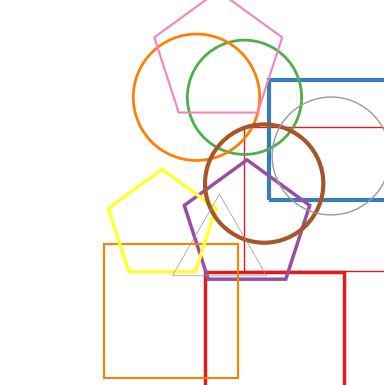[{"shape": "square", "thickness": 1, "radius": 0.93, "center": [0.821, 0.482]}, {"shape": "square", "thickness": 2.5, "radius": 0.9, "center": [0.713, 0.112]}, {"shape": "square", "thickness": 3, "radius": 0.78, "center": [0.854, 0.635]}, {"shape": "circle", "thickness": 2, "radius": 0.74, "center": [0.635, 0.747]}, {"shape": "pentagon", "thickness": 2.5, "radius": 0.86, "center": [0.642, 0.413]}, {"shape": "circle", "thickness": 2, "radius": 0.82, "center": [0.51, 0.747]}, {"shape": "square", "thickness": 1.5, "radius": 0.87, "center": [0.445, 0.192]}, {"shape": "pentagon", "thickness": 2.5, "radius": 0.73, "center": [0.421, 0.413]}, {"shape": "circle", "thickness": 3, "radius": 0.77, "center": [0.686, 0.523]}, {"shape": "pentagon", "thickness": 1.5, "radius": 0.87, "center": [0.567, 0.849]}, {"shape": "triangle", "thickness": 0.5, "radius": 0.71, "center": [0.57, 0.354]}, {"shape": "circle", "thickness": 1, "radius": 0.77, "center": [0.86, 0.595]}]